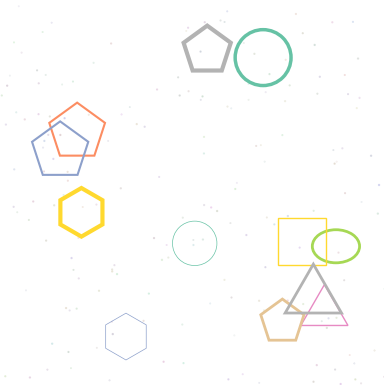[{"shape": "circle", "thickness": 2.5, "radius": 0.36, "center": [0.683, 0.85]}, {"shape": "circle", "thickness": 0.5, "radius": 0.29, "center": [0.506, 0.368]}, {"shape": "pentagon", "thickness": 1.5, "radius": 0.38, "center": [0.2, 0.657]}, {"shape": "hexagon", "thickness": 0.5, "radius": 0.3, "center": [0.327, 0.126]}, {"shape": "pentagon", "thickness": 1.5, "radius": 0.38, "center": [0.156, 0.608]}, {"shape": "triangle", "thickness": 1, "radius": 0.35, "center": [0.843, 0.19]}, {"shape": "oval", "thickness": 2, "radius": 0.31, "center": [0.873, 0.36]}, {"shape": "square", "thickness": 1, "radius": 0.31, "center": [0.784, 0.373]}, {"shape": "hexagon", "thickness": 3, "radius": 0.32, "center": [0.211, 0.449]}, {"shape": "pentagon", "thickness": 2, "radius": 0.3, "center": [0.733, 0.164]}, {"shape": "pentagon", "thickness": 3, "radius": 0.32, "center": [0.538, 0.869]}, {"shape": "triangle", "thickness": 2, "radius": 0.42, "center": [0.814, 0.229]}]